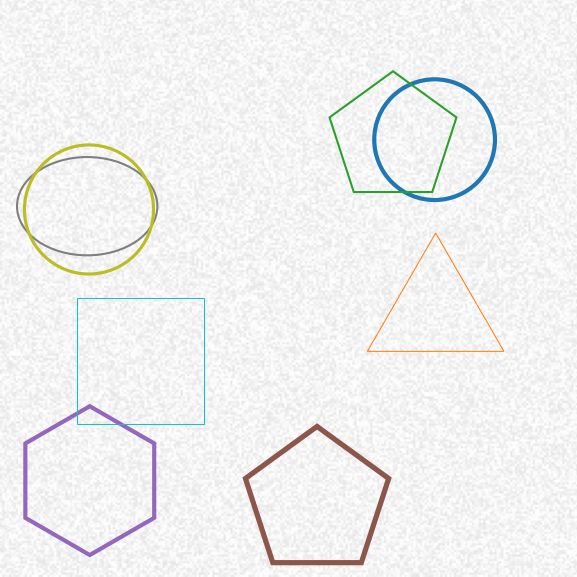[{"shape": "circle", "thickness": 2, "radius": 0.52, "center": [0.753, 0.757]}, {"shape": "triangle", "thickness": 0.5, "radius": 0.68, "center": [0.754, 0.459]}, {"shape": "pentagon", "thickness": 1, "radius": 0.58, "center": [0.681, 0.76]}, {"shape": "hexagon", "thickness": 2, "radius": 0.64, "center": [0.155, 0.167]}, {"shape": "pentagon", "thickness": 2.5, "radius": 0.65, "center": [0.549, 0.13]}, {"shape": "oval", "thickness": 1, "radius": 0.61, "center": [0.151, 0.642]}, {"shape": "circle", "thickness": 1.5, "radius": 0.56, "center": [0.154, 0.636]}, {"shape": "square", "thickness": 0.5, "radius": 0.55, "center": [0.243, 0.374]}]